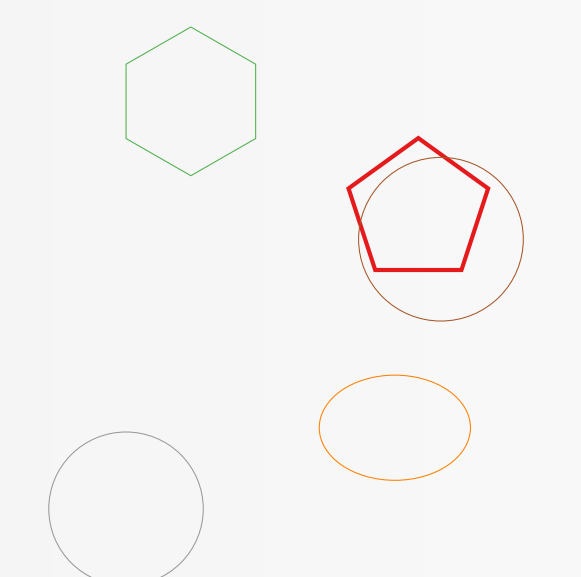[{"shape": "pentagon", "thickness": 2, "radius": 0.63, "center": [0.72, 0.634]}, {"shape": "hexagon", "thickness": 0.5, "radius": 0.64, "center": [0.328, 0.824]}, {"shape": "oval", "thickness": 0.5, "radius": 0.65, "center": [0.679, 0.258]}, {"shape": "circle", "thickness": 0.5, "radius": 0.71, "center": [0.759, 0.585]}, {"shape": "circle", "thickness": 0.5, "radius": 0.66, "center": [0.217, 0.118]}]